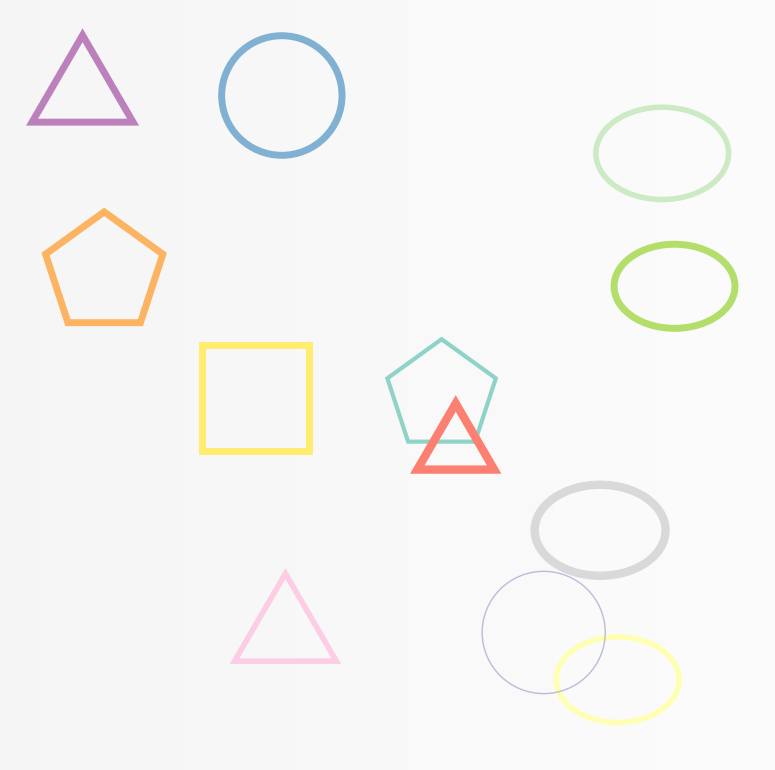[{"shape": "pentagon", "thickness": 1.5, "radius": 0.37, "center": [0.57, 0.486]}, {"shape": "oval", "thickness": 2, "radius": 0.4, "center": [0.797, 0.117]}, {"shape": "circle", "thickness": 0.5, "radius": 0.4, "center": [0.702, 0.179]}, {"shape": "triangle", "thickness": 3, "radius": 0.29, "center": [0.588, 0.419]}, {"shape": "circle", "thickness": 2.5, "radius": 0.39, "center": [0.364, 0.876]}, {"shape": "pentagon", "thickness": 2.5, "radius": 0.4, "center": [0.134, 0.645]}, {"shape": "oval", "thickness": 2.5, "radius": 0.39, "center": [0.87, 0.628]}, {"shape": "triangle", "thickness": 2, "radius": 0.38, "center": [0.368, 0.179]}, {"shape": "oval", "thickness": 3, "radius": 0.42, "center": [0.774, 0.311]}, {"shape": "triangle", "thickness": 2.5, "radius": 0.38, "center": [0.107, 0.879]}, {"shape": "oval", "thickness": 2, "radius": 0.43, "center": [0.855, 0.801]}, {"shape": "square", "thickness": 2.5, "radius": 0.34, "center": [0.33, 0.484]}]